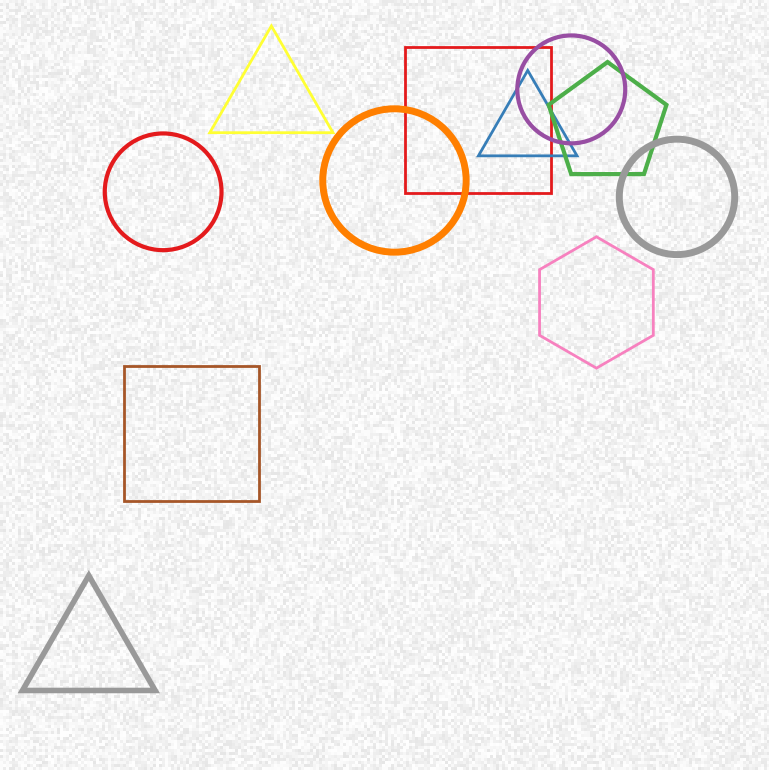[{"shape": "square", "thickness": 1, "radius": 0.47, "center": [0.621, 0.844]}, {"shape": "circle", "thickness": 1.5, "radius": 0.38, "center": [0.212, 0.751]}, {"shape": "triangle", "thickness": 1, "radius": 0.37, "center": [0.685, 0.835]}, {"shape": "pentagon", "thickness": 1.5, "radius": 0.4, "center": [0.789, 0.839]}, {"shape": "circle", "thickness": 1.5, "radius": 0.35, "center": [0.742, 0.884]}, {"shape": "circle", "thickness": 2.5, "radius": 0.47, "center": [0.512, 0.766]}, {"shape": "triangle", "thickness": 1, "radius": 0.46, "center": [0.352, 0.874]}, {"shape": "square", "thickness": 1, "radius": 0.44, "center": [0.249, 0.437]}, {"shape": "hexagon", "thickness": 1, "radius": 0.43, "center": [0.775, 0.607]}, {"shape": "circle", "thickness": 2.5, "radius": 0.37, "center": [0.879, 0.744]}, {"shape": "triangle", "thickness": 2, "radius": 0.5, "center": [0.115, 0.153]}]